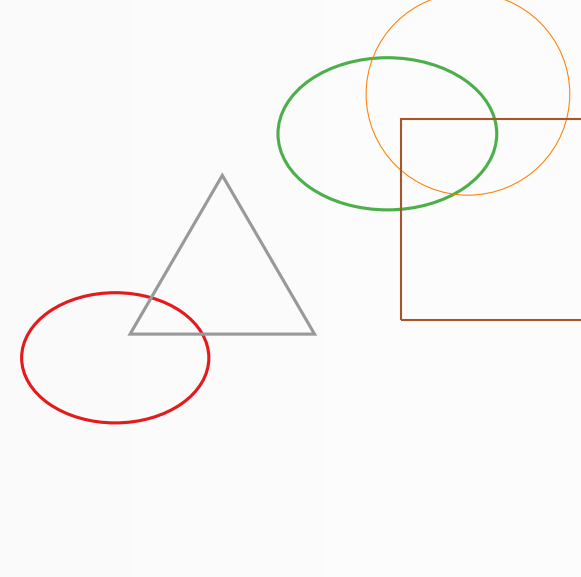[{"shape": "oval", "thickness": 1.5, "radius": 0.81, "center": [0.198, 0.38]}, {"shape": "oval", "thickness": 1.5, "radius": 0.94, "center": [0.666, 0.767]}, {"shape": "circle", "thickness": 0.5, "radius": 0.88, "center": [0.805, 0.836]}, {"shape": "square", "thickness": 1, "radius": 0.87, "center": [0.864, 0.619]}, {"shape": "triangle", "thickness": 1.5, "radius": 0.92, "center": [0.382, 0.512]}]